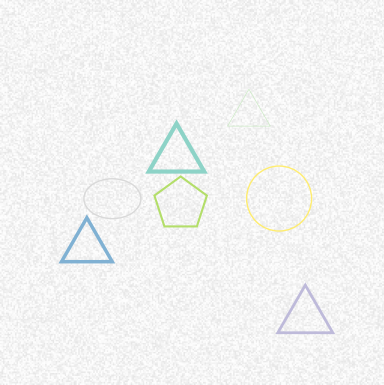[{"shape": "triangle", "thickness": 3, "radius": 0.42, "center": [0.458, 0.596]}, {"shape": "triangle", "thickness": 2, "radius": 0.41, "center": [0.793, 0.177]}, {"shape": "triangle", "thickness": 2.5, "radius": 0.38, "center": [0.226, 0.358]}, {"shape": "pentagon", "thickness": 1.5, "radius": 0.36, "center": [0.469, 0.47]}, {"shape": "oval", "thickness": 1, "radius": 0.37, "center": [0.292, 0.484]}, {"shape": "triangle", "thickness": 0.5, "radius": 0.32, "center": [0.647, 0.704]}, {"shape": "circle", "thickness": 1, "radius": 0.42, "center": [0.725, 0.484]}]